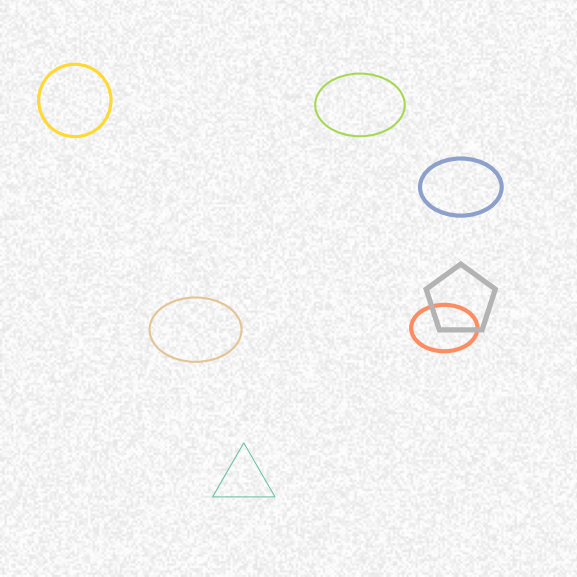[{"shape": "triangle", "thickness": 0.5, "radius": 0.31, "center": [0.422, 0.17]}, {"shape": "oval", "thickness": 2, "radius": 0.29, "center": [0.769, 0.431]}, {"shape": "oval", "thickness": 2, "radius": 0.35, "center": [0.798, 0.675]}, {"shape": "oval", "thickness": 1, "radius": 0.39, "center": [0.623, 0.817]}, {"shape": "circle", "thickness": 1.5, "radius": 0.31, "center": [0.13, 0.825]}, {"shape": "oval", "thickness": 1, "radius": 0.4, "center": [0.339, 0.428]}, {"shape": "pentagon", "thickness": 2.5, "radius": 0.31, "center": [0.798, 0.479]}]